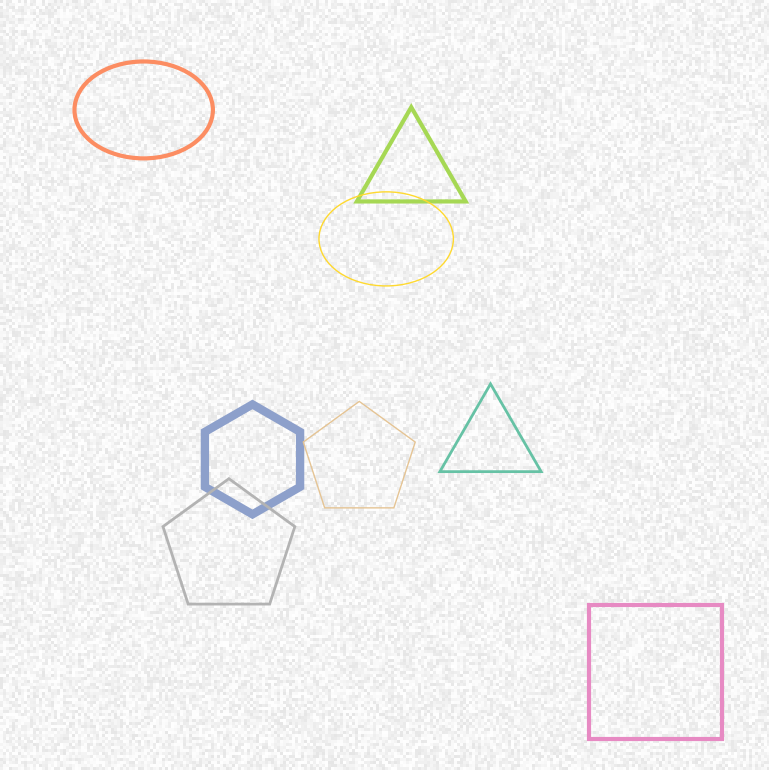[{"shape": "triangle", "thickness": 1, "radius": 0.38, "center": [0.637, 0.425]}, {"shape": "oval", "thickness": 1.5, "radius": 0.45, "center": [0.187, 0.857]}, {"shape": "hexagon", "thickness": 3, "radius": 0.36, "center": [0.328, 0.403]}, {"shape": "square", "thickness": 1.5, "radius": 0.43, "center": [0.851, 0.127]}, {"shape": "triangle", "thickness": 1.5, "radius": 0.41, "center": [0.534, 0.779]}, {"shape": "oval", "thickness": 0.5, "radius": 0.44, "center": [0.502, 0.69]}, {"shape": "pentagon", "thickness": 0.5, "radius": 0.38, "center": [0.467, 0.402]}, {"shape": "pentagon", "thickness": 1, "radius": 0.45, "center": [0.297, 0.288]}]